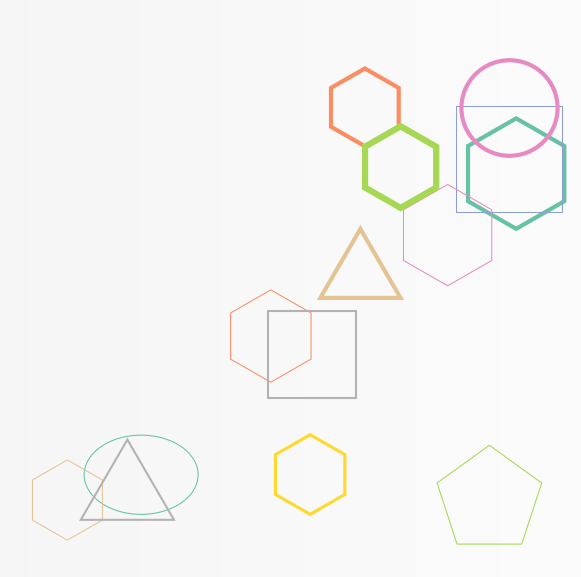[{"shape": "hexagon", "thickness": 2, "radius": 0.48, "center": [0.888, 0.699]}, {"shape": "oval", "thickness": 0.5, "radius": 0.49, "center": [0.243, 0.177]}, {"shape": "hexagon", "thickness": 2, "radius": 0.34, "center": [0.628, 0.813]}, {"shape": "hexagon", "thickness": 0.5, "radius": 0.4, "center": [0.466, 0.417]}, {"shape": "square", "thickness": 0.5, "radius": 0.46, "center": [0.876, 0.724]}, {"shape": "hexagon", "thickness": 0.5, "radius": 0.44, "center": [0.77, 0.592]}, {"shape": "circle", "thickness": 2, "radius": 0.41, "center": [0.877, 0.812]}, {"shape": "pentagon", "thickness": 0.5, "radius": 0.47, "center": [0.842, 0.134]}, {"shape": "hexagon", "thickness": 3, "radius": 0.35, "center": [0.689, 0.71]}, {"shape": "hexagon", "thickness": 1.5, "radius": 0.34, "center": [0.534, 0.177]}, {"shape": "hexagon", "thickness": 0.5, "radius": 0.35, "center": [0.116, 0.133]}, {"shape": "triangle", "thickness": 2, "radius": 0.4, "center": [0.62, 0.523]}, {"shape": "square", "thickness": 1, "radius": 0.38, "center": [0.537, 0.386]}, {"shape": "triangle", "thickness": 1, "radius": 0.46, "center": [0.219, 0.145]}]